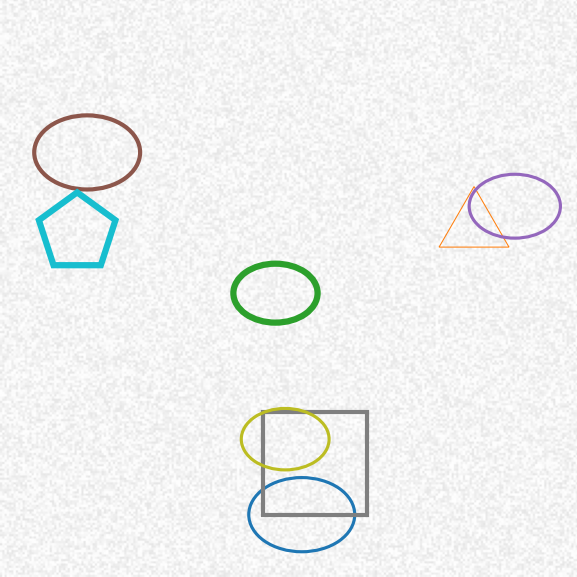[{"shape": "oval", "thickness": 1.5, "radius": 0.46, "center": [0.523, 0.108]}, {"shape": "triangle", "thickness": 0.5, "radius": 0.35, "center": [0.821, 0.606]}, {"shape": "oval", "thickness": 3, "radius": 0.36, "center": [0.477, 0.492]}, {"shape": "oval", "thickness": 1.5, "radius": 0.4, "center": [0.891, 0.642]}, {"shape": "oval", "thickness": 2, "radius": 0.46, "center": [0.151, 0.735]}, {"shape": "square", "thickness": 2, "radius": 0.45, "center": [0.546, 0.197]}, {"shape": "oval", "thickness": 1.5, "radius": 0.38, "center": [0.494, 0.239]}, {"shape": "pentagon", "thickness": 3, "radius": 0.35, "center": [0.134, 0.596]}]